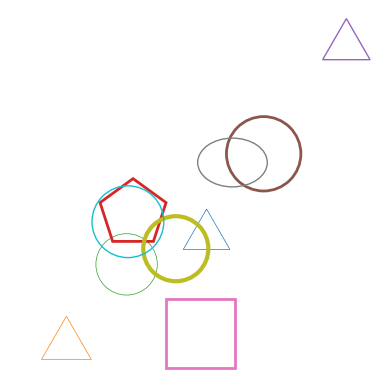[{"shape": "triangle", "thickness": 0.5, "radius": 0.35, "center": [0.537, 0.387]}, {"shape": "triangle", "thickness": 0.5, "radius": 0.37, "center": [0.172, 0.104]}, {"shape": "circle", "thickness": 0.5, "radius": 0.4, "center": [0.329, 0.313]}, {"shape": "pentagon", "thickness": 2, "radius": 0.45, "center": [0.346, 0.446]}, {"shape": "triangle", "thickness": 1, "radius": 0.36, "center": [0.9, 0.881]}, {"shape": "circle", "thickness": 2, "radius": 0.48, "center": [0.685, 0.601]}, {"shape": "square", "thickness": 2, "radius": 0.45, "center": [0.521, 0.135]}, {"shape": "oval", "thickness": 1, "radius": 0.45, "center": [0.604, 0.578]}, {"shape": "circle", "thickness": 3, "radius": 0.42, "center": [0.457, 0.354]}, {"shape": "circle", "thickness": 1, "radius": 0.47, "center": [0.332, 0.424]}]